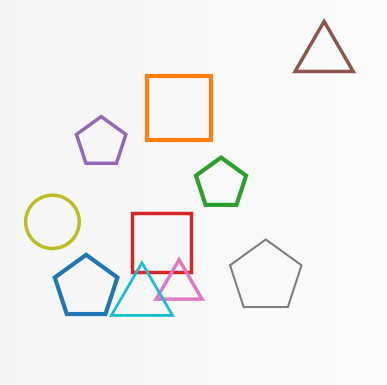[{"shape": "pentagon", "thickness": 3, "radius": 0.42, "center": [0.222, 0.253]}, {"shape": "square", "thickness": 3, "radius": 0.41, "center": [0.461, 0.719]}, {"shape": "pentagon", "thickness": 3, "radius": 0.34, "center": [0.57, 0.523]}, {"shape": "square", "thickness": 2.5, "radius": 0.38, "center": [0.416, 0.37]}, {"shape": "pentagon", "thickness": 2.5, "radius": 0.34, "center": [0.261, 0.63]}, {"shape": "triangle", "thickness": 2.5, "radius": 0.43, "center": [0.836, 0.858]}, {"shape": "triangle", "thickness": 2.5, "radius": 0.34, "center": [0.462, 0.257]}, {"shape": "pentagon", "thickness": 1.5, "radius": 0.48, "center": [0.686, 0.281]}, {"shape": "circle", "thickness": 2.5, "radius": 0.35, "center": [0.135, 0.424]}, {"shape": "triangle", "thickness": 2, "radius": 0.46, "center": [0.366, 0.226]}]